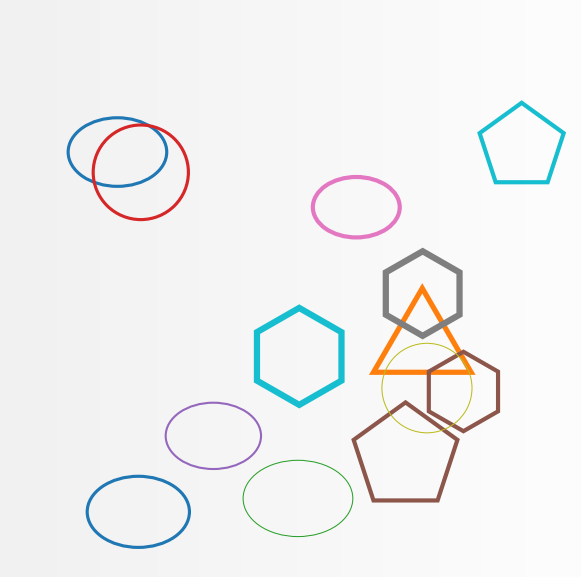[{"shape": "oval", "thickness": 1.5, "radius": 0.42, "center": [0.202, 0.736]}, {"shape": "oval", "thickness": 1.5, "radius": 0.44, "center": [0.238, 0.113]}, {"shape": "triangle", "thickness": 2.5, "radius": 0.48, "center": [0.726, 0.403]}, {"shape": "oval", "thickness": 0.5, "radius": 0.47, "center": [0.513, 0.136]}, {"shape": "circle", "thickness": 1.5, "radius": 0.41, "center": [0.242, 0.701]}, {"shape": "oval", "thickness": 1, "radius": 0.41, "center": [0.367, 0.244]}, {"shape": "pentagon", "thickness": 2, "radius": 0.47, "center": [0.698, 0.208]}, {"shape": "hexagon", "thickness": 2, "radius": 0.34, "center": [0.797, 0.321]}, {"shape": "oval", "thickness": 2, "radius": 0.37, "center": [0.613, 0.64]}, {"shape": "hexagon", "thickness": 3, "radius": 0.37, "center": [0.727, 0.491]}, {"shape": "circle", "thickness": 0.5, "radius": 0.39, "center": [0.735, 0.327]}, {"shape": "hexagon", "thickness": 3, "radius": 0.42, "center": [0.515, 0.382]}, {"shape": "pentagon", "thickness": 2, "radius": 0.38, "center": [0.897, 0.745]}]